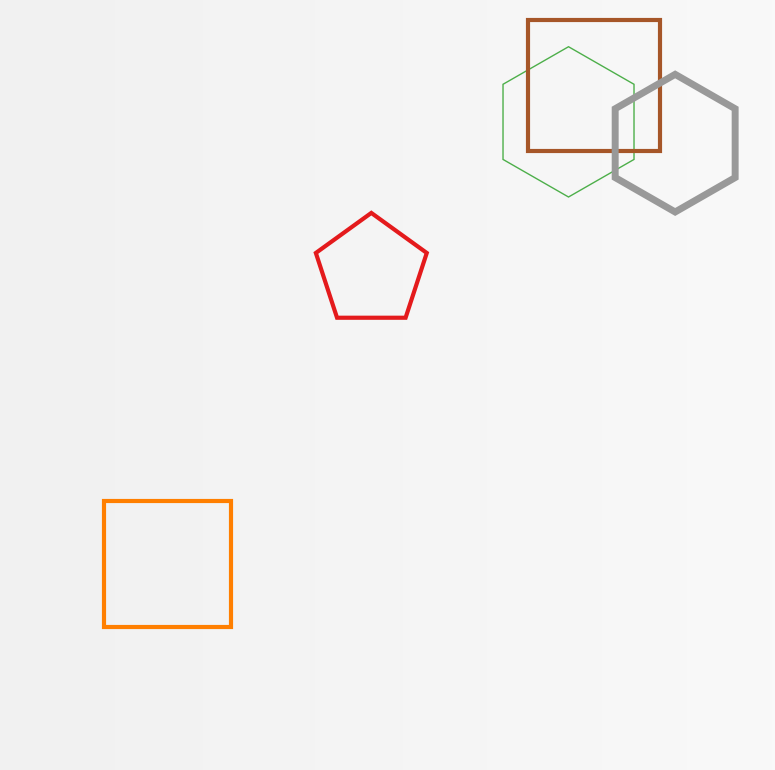[{"shape": "pentagon", "thickness": 1.5, "radius": 0.38, "center": [0.479, 0.648]}, {"shape": "hexagon", "thickness": 0.5, "radius": 0.49, "center": [0.734, 0.842]}, {"shape": "square", "thickness": 1.5, "radius": 0.41, "center": [0.216, 0.267]}, {"shape": "square", "thickness": 1.5, "radius": 0.42, "center": [0.766, 0.889]}, {"shape": "hexagon", "thickness": 2.5, "radius": 0.45, "center": [0.871, 0.814]}]